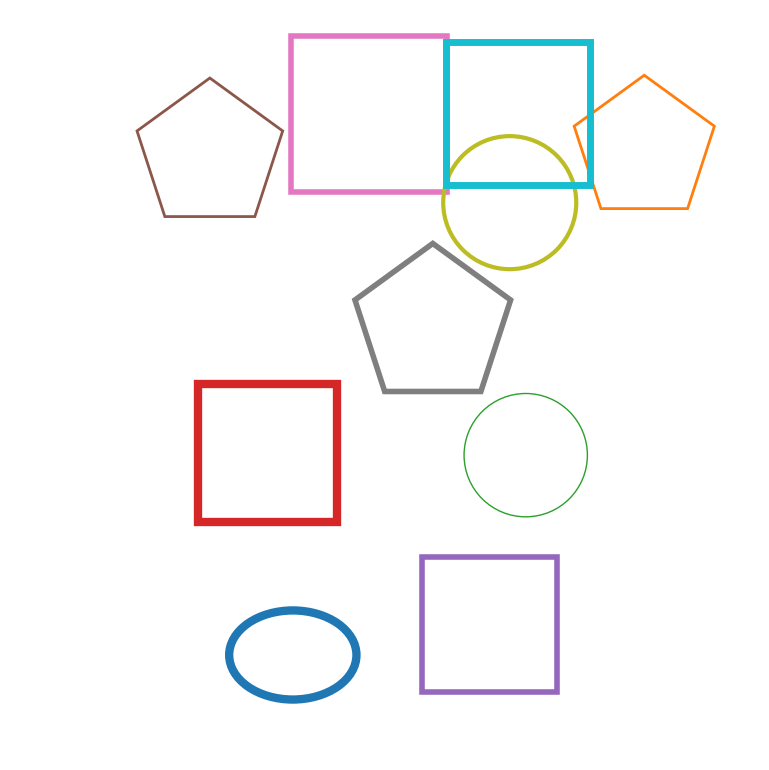[{"shape": "oval", "thickness": 3, "radius": 0.41, "center": [0.38, 0.149]}, {"shape": "pentagon", "thickness": 1, "radius": 0.48, "center": [0.837, 0.807]}, {"shape": "circle", "thickness": 0.5, "radius": 0.4, "center": [0.683, 0.409]}, {"shape": "square", "thickness": 3, "radius": 0.45, "center": [0.347, 0.412]}, {"shape": "square", "thickness": 2, "radius": 0.44, "center": [0.636, 0.189]}, {"shape": "pentagon", "thickness": 1, "radius": 0.5, "center": [0.273, 0.799]}, {"shape": "square", "thickness": 2, "radius": 0.51, "center": [0.479, 0.852]}, {"shape": "pentagon", "thickness": 2, "radius": 0.53, "center": [0.562, 0.578]}, {"shape": "circle", "thickness": 1.5, "radius": 0.43, "center": [0.662, 0.737]}, {"shape": "square", "thickness": 2.5, "radius": 0.47, "center": [0.673, 0.853]}]